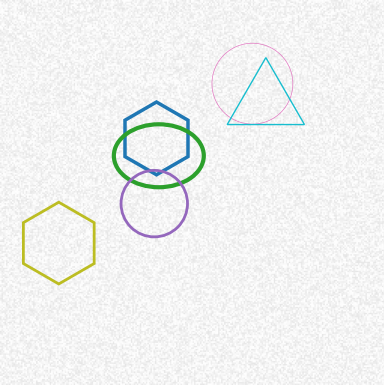[{"shape": "hexagon", "thickness": 2.5, "radius": 0.47, "center": [0.406, 0.641]}, {"shape": "oval", "thickness": 3, "radius": 0.58, "center": [0.413, 0.595]}, {"shape": "circle", "thickness": 2, "radius": 0.43, "center": [0.401, 0.471]}, {"shape": "circle", "thickness": 0.5, "radius": 0.53, "center": [0.656, 0.783]}, {"shape": "hexagon", "thickness": 2, "radius": 0.53, "center": [0.153, 0.369]}, {"shape": "triangle", "thickness": 1, "radius": 0.58, "center": [0.69, 0.734]}]